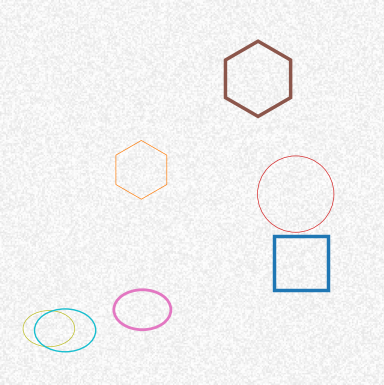[{"shape": "square", "thickness": 2.5, "radius": 0.35, "center": [0.782, 0.318]}, {"shape": "hexagon", "thickness": 0.5, "radius": 0.38, "center": [0.367, 0.559]}, {"shape": "circle", "thickness": 0.5, "radius": 0.5, "center": [0.768, 0.496]}, {"shape": "hexagon", "thickness": 2.5, "radius": 0.49, "center": [0.67, 0.795]}, {"shape": "oval", "thickness": 2, "radius": 0.37, "center": [0.37, 0.195]}, {"shape": "oval", "thickness": 0.5, "radius": 0.34, "center": [0.127, 0.146]}, {"shape": "oval", "thickness": 1, "radius": 0.4, "center": [0.169, 0.142]}]